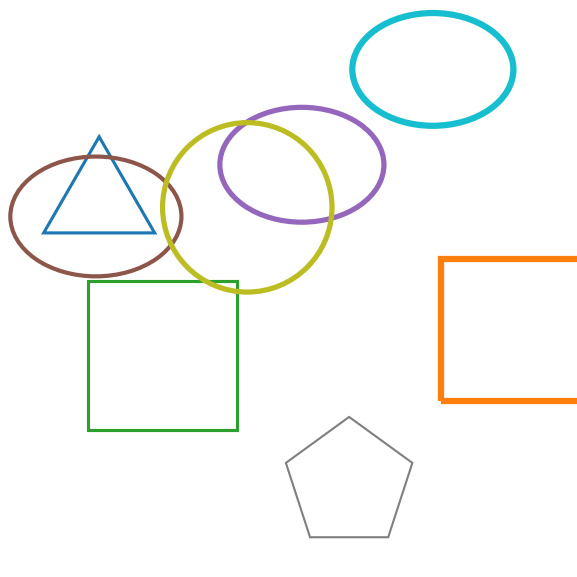[{"shape": "triangle", "thickness": 1.5, "radius": 0.55, "center": [0.172, 0.651]}, {"shape": "square", "thickness": 3, "radius": 0.61, "center": [0.886, 0.428]}, {"shape": "square", "thickness": 1.5, "radius": 0.65, "center": [0.281, 0.384]}, {"shape": "oval", "thickness": 2.5, "radius": 0.71, "center": [0.523, 0.714]}, {"shape": "oval", "thickness": 2, "radius": 0.74, "center": [0.166, 0.624]}, {"shape": "pentagon", "thickness": 1, "radius": 0.58, "center": [0.605, 0.162]}, {"shape": "circle", "thickness": 2.5, "radius": 0.73, "center": [0.428, 0.64]}, {"shape": "oval", "thickness": 3, "radius": 0.7, "center": [0.75, 0.879]}]